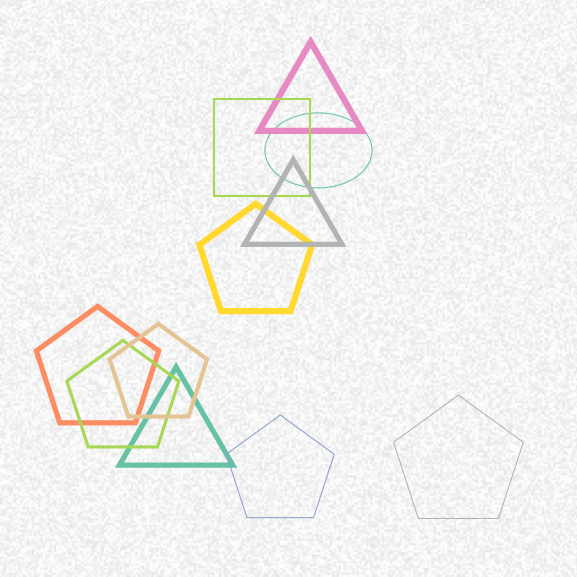[{"shape": "oval", "thickness": 0.5, "radius": 0.46, "center": [0.551, 0.739]}, {"shape": "triangle", "thickness": 2.5, "radius": 0.57, "center": [0.305, 0.25]}, {"shape": "pentagon", "thickness": 2.5, "radius": 0.56, "center": [0.169, 0.357]}, {"shape": "pentagon", "thickness": 0.5, "radius": 0.49, "center": [0.485, 0.182]}, {"shape": "triangle", "thickness": 3, "radius": 0.51, "center": [0.538, 0.824]}, {"shape": "square", "thickness": 1, "radius": 0.42, "center": [0.454, 0.743]}, {"shape": "pentagon", "thickness": 1.5, "radius": 0.51, "center": [0.213, 0.308]}, {"shape": "pentagon", "thickness": 3, "radius": 0.51, "center": [0.443, 0.544]}, {"shape": "pentagon", "thickness": 2, "radius": 0.44, "center": [0.274, 0.35]}, {"shape": "triangle", "thickness": 2.5, "radius": 0.49, "center": [0.508, 0.625]}, {"shape": "pentagon", "thickness": 0.5, "radius": 0.59, "center": [0.794, 0.197]}]